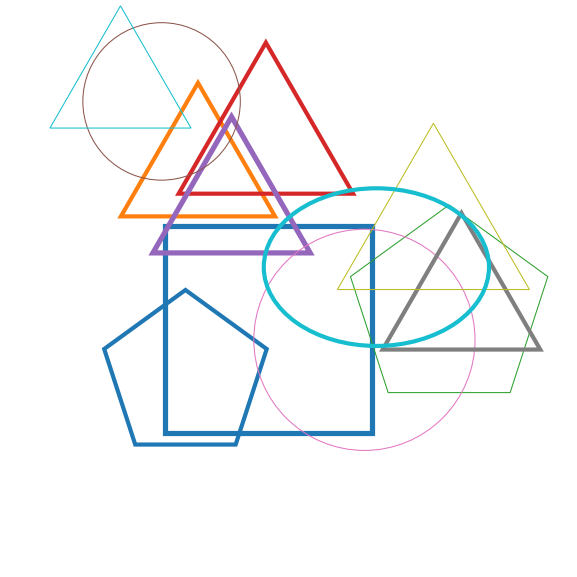[{"shape": "square", "thickness": 2.5, "radius": 0.9, "center": [0.466, 0.428]}, {"shape": "pentagon", "thickness": 2, "radius": 0.74, "center": [0.321, 0.349]}, {"shape": "triangle", "thickness": 2, "radius": 0.77, "center": [0.343, 0.702]}, {"shape": "pentagon", "thickness": 0.5, "radius": 0.9, "center": [0.778, 0.465]}, {"shape": "triangle", "thickness": 2, "radius": 0.87, "center": [0.46, 0.751]}, {"shape": "triangle", "thickness": 2.5, "radius": 0.79, "center": [0.401, 0.64]}, {"shape": "circle", "thickness": 0.5, "radius": 0.68, "center": [0.28, 0.824]}, {"shape": "circle", "thickness": 0.5, "radius": 0.96, "center": [0.631, 0.411]}, {"shape": "triangle", "thickness": 2, "radius": 0.79, "center": [0.799, 0.473]}, {"shape": "triangle", "thickness": 0.5, "radius": 0.96, "center": [0.75, 0.594]}, {"shape": "oval", "thickness": 2, "radius": 0.97, "center": [0.652, 0.537]}, {"shape": "triangle", "thickness": 0.5, "radius": 0.71, "center": [0.209, 0.848]}]